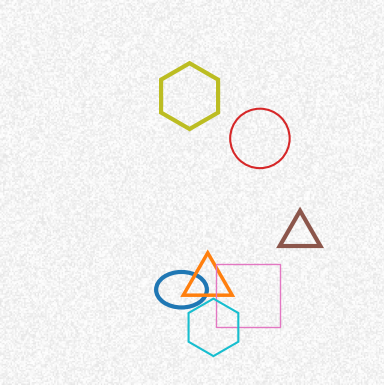[{"shape": "oval", "thickness": 3, "radius": 0.33, "center": [0.471, 0.248]}, {"shape": "triangle", "thickness": 2.5, "radius": 0.37, "center": [0.54, 0.27]}, {"shape": "circle", "thickness": 1.5, "radius": 0.39, "center": [0.675, 0.64]}, {"shape": "triangle", "thickness": 3, "radius": 0.31, "center": [0.779, 0.392]}, {"shape": "square", "thickness": 1, "radius": 0.41, "center": [0.644, 0.232]}, {"shape": "hexagon", "thickness": 3, "radius": 0.43, "center": [0.492, 0.75]}, {"shape": "hexagon", "thickness": 1.5, "radius": 0.37, "center": [0.554, 0.15]}]